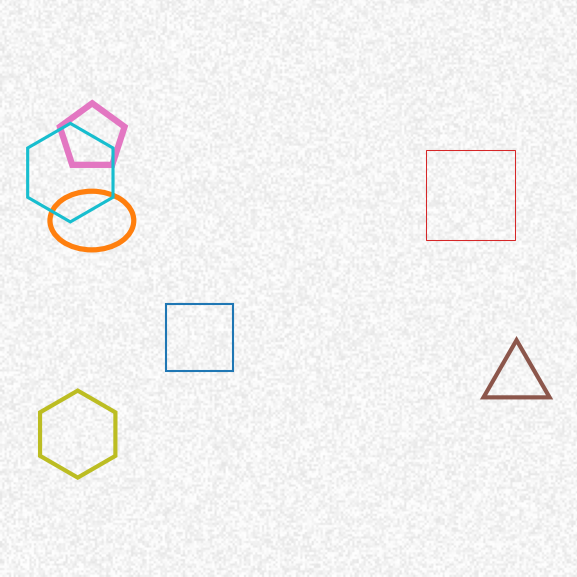[{"shape": "square", "thickness": 1, "radius": 0.29, "center": [0.346, 0.415]}, {"shape": "oval", "thickness": 2.5, "radius": 0.36, "center": [0.159, 0.617]}, {"shape": "square", "thickness": 0.5, "radius": 0.39, "center": [0.815, 0.661]}, {"shape": "triangle", "thickness": 2, "radius": 0.33, "center": [0.894, 0.344]}, {"shape": "pentagon", "thickness": 3, "radius": 0.29, "center": [0.16, 0.761]}, {"shape": "hexagon", "thickness": 2, "radius": 0.38, "center": [0.135, 0.247]}, {"shape": "hexagon", "thickness": 1.5, "radius": 0.43, "center": [0.122, 0.7]}]